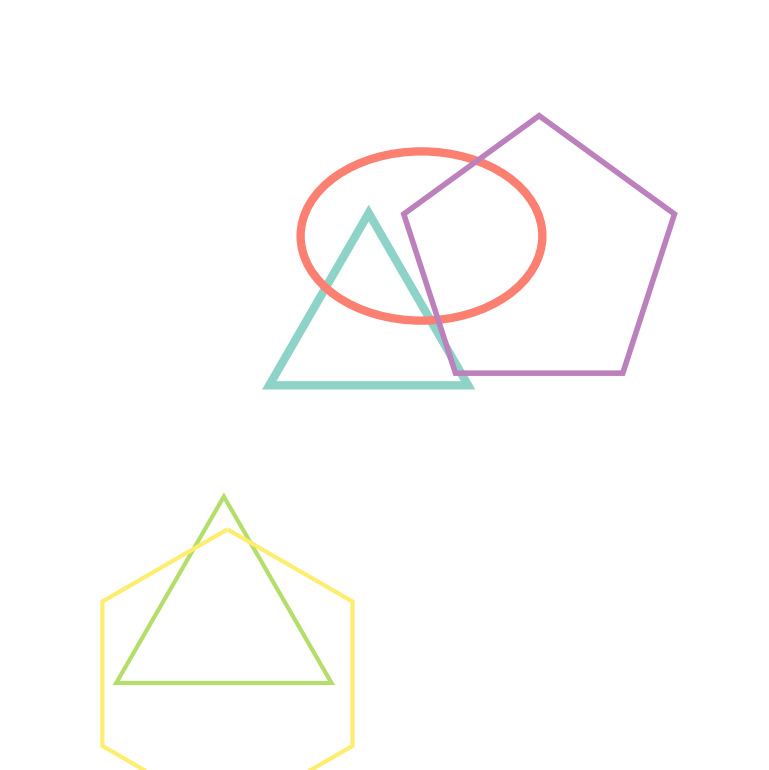[{"shape": "triangle", "thickness": 3, "radius": 0.75, "center": [0.479, 0.574]}, {"shape": "oval", "thickness": 3, "radius": 0.78, "center": [0.547, 0.693]}, {"shape": "triangle", "thickness": 1.5, "radius": 0.81, "center": [0.291, 0.194]}, {"shape": "pentagon", "thickness": 2, "radius": 0.92, "center": [0.7, 0.665]}, {"shape": "hexagon", "thickness": 1.5, "radius": 0.94, "center": [0.295, 0.125]}]